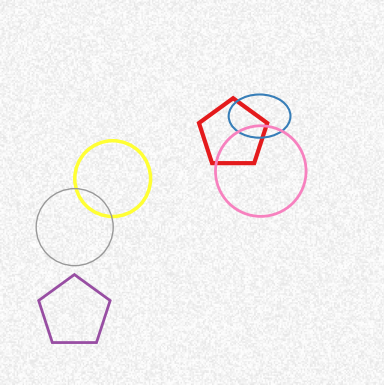[{"shape": "pentagon", "thickness": 3, "radius": 0.47, "center": [0.605, 0.652]}, {"shape": "oval", "thickness": 1.5, "radius": 0.4, "center": [0.674, 0.698]}, {"shape": "pentagon", "thickness": 2, "radius": 0.49, "center": [0.193, 0.189]}, {"shape": "circle", "thickness": 2.5, "radius": 0.49, "center": [0.293, 0.536]}, {"shape": "circle", "thickness": 2, "radius": 0.59, "center": [0.677, 0.556]}, {"shape": "circle", "thickness": 1, "radius": 0.5, "center": [0.194, 0.41]}]